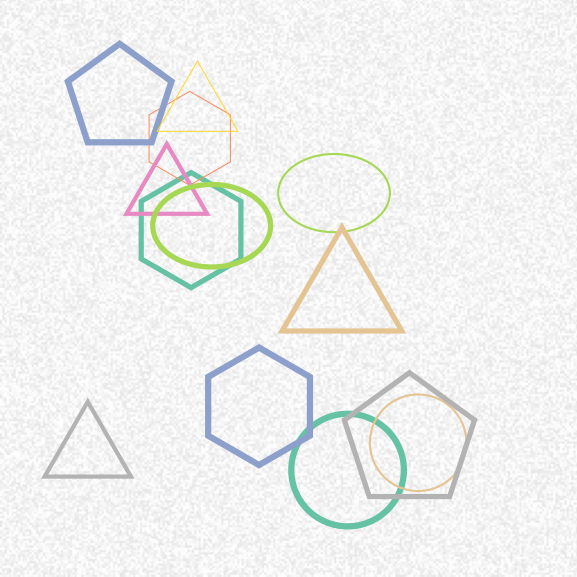[{"shape": "hexagon", "thickness": 2.5, "radius": 0.5, "center": [0.331, 0.601]}, {"shape": "circle", "thickness": 3, "radius": 0.49, "center": [0.602, 0.185]}, {"shape": "hexagon", "thickness": 0.5, "radius": 0.41, "center": [0.329, 0.76]}, {"shape": "hexagon", "thickness": 3, "radius": 0.51, "center": [0.449, 0.296]}, {"shape": "pentagon", "thickness": 3, "radius": 0.47, "center": [0.207, 0.829]}, {"shape": "triangle", "thickness": 2, "radius": 0.4, "center": [0.289, 0.669]}, {"shape": "oval", "thickness": 2.5, "radius": 0.51, "center": [0.367, 0.608]}, {"shape": "oval", "thickness": 1, "radius": 0.48, "center": [0.578, 0.665]}, {"shape": "triangle", "thickness": 0.5, "radius": 0.4, "center": [0.342, 0.812]}, {"shape": "triangle", "thickness": 2.5, "radius": 0.6, "center": [0.592, 0.486]}, {"shape": "circle", "thickness": 1, "radius": 0.42, "center": [0.724, 0.232]}, {"shape": "pentagon", "thickness": 2.5, "radius": 0.59, "center": [0.709, 0.235]}, {"shape": "triangle", "thickness": 2, "radius": 0.43, "center": [0.152, 0.217]}]